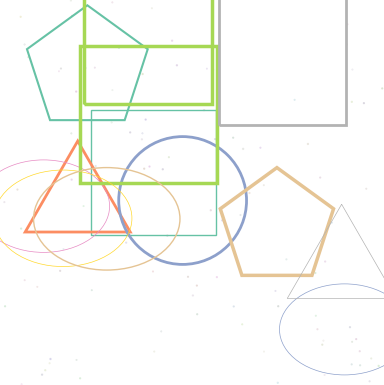[{"shape": "pentagon", "thickness": 1.5, "radius": 0.82, "center": [0.227, 0.821]}, {"shape": "square", "thickness": 1, "radius": 0.81, "center": [0.398, 0.552]}, {"shape": "triangle", "thickness": 2, "radius": 0.79, "center": [0.202, 0.476]}, {"shape": "oval", "thickness": 0.5, "radius": 0.84, "center": [0.895, 0.144]}, {"shape": "circle", "thickness": 2, "radius": 0.83, "center": [0.474, 0.479]}, {"shape": "oval", "thickness": 0.5, "radius": 0.86, "center": [0.113, 0.465]}, {"shape": "square", "thickness": 2.5, "radius": 0.89, "center": [0.385, 0.702]}, {"shape": "square", "thickness": 2.5, "radius": 0.83, "center": [0.384, 0.896]}, {"shape": "oval", "thickness": 0.5, "radius": 0.9, "center": [0.164, 0.433]}, {"shape": "pentagon", "thickness": 2.5, "radius": 0.77, "center": [0.719, 0.41]}, {"shape": "oval", "thickness": 1, "radius": 0.95, "center": [0.277, 0.432]}, {"shape": "triangle", "thickness": 0.5, "radius": 0.82, "center": [0.887, 0.306]}, {"shape": "square", "thickness": 2, "radius": 0.83, "center": [0.735, 0.84]}]